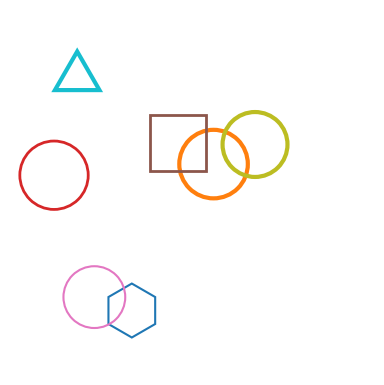[{"shape": "hexagon", "thickness": 1.5, "radius": 0.35, "center": [0.342, 0.193]}, {"shape": "circle", "thickness": 3, "radius": 0.45, "center": [0.555, 0.574]}, {"shape": "circle", "thickness": 2, "radius": 0.44, "center": [0.14, 0.545]}, {"shape": "square", "thickness": 2, "radius": 0.37, "center": [0.463, 0.629]}, {"shape": "circle", "thickness": 1.5, "radius": 0.4, "center": [0.245, 0.228]}, {"shape": "circle", "thickness": 3, "radius": 0.42, "center": [0.662, 0.625]}, {"shape": "triangle", "thickness": 3, "radius": 0.33, "center": [0.2, 0.799]}]